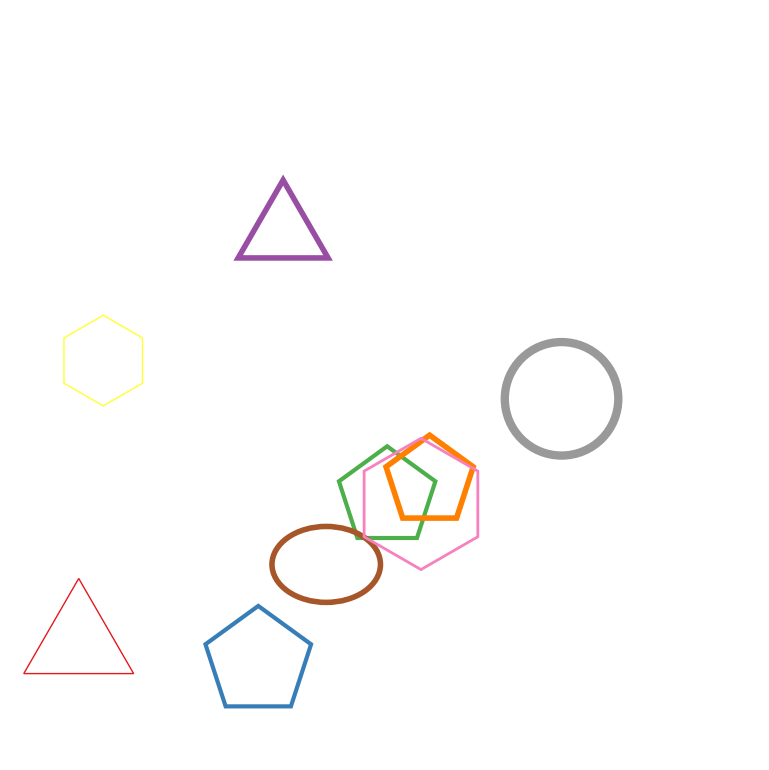[{"shape": "triangle", "thickness": 0.5, "radius": 0.41, "center": [0.102, 0.166]}, {"shape": "pentagon", "thickness": 1.5, "radius": 0.36, "center": [0.335, 0.141]}, {"shape": "pentagon", "thickness": 1.5, "radius": 0.33, "center": [0.503, 0.355]}, {"shape": "triangle", "thickness": 2, "radius": 0.34, "center": [0.368, 0.699]}, {"shape": "pentagon", "thickness": 2, "radius": 0.3, "center": [0.558, 0.375]}, {"shape": "hexagon", "thickness": 0.5, "radius": 0.29, "center": [0.134, 0.532]}, {"shape": "oval", "thickness": 2, "radius": 0.35, "center": [0.424, 0.267]}, {"shape": "hexagon", "thickness": 1, "radius": 0.43, "center": [0.547, 0.346]}, {"shape": "circle", "thickness": 3, "radius": 0.37, "center": [0.729, 0.482]}]